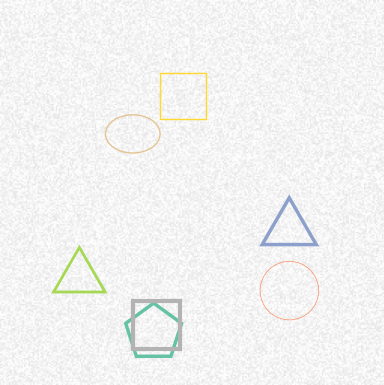[{"shape": "pentagon", "thickness": 2.5, "radius": 0.38, "center": [0.399, 0.136]}, {"shape": "circle", "thickness": 0.5, "radius": 0.38, "center": [0.752, 0.245]}, {"shape": "triangle", "thickness": 2.5, "radius": 0.41, "center": [0.751, 0.405]}, {"shape": "triangle", "thickness": 2, "radius": 0.39, "center": [0.206, 0.28]}, {"shape": "square", "thickness": 1, "radius": 0.3, "center": [0.475, 0.75]}, {"shape": "oval", "thickness": 1, "radius": 0.35, "center": [0.345, 0.652]}, {"shape": "square", "thickness": 3, "radius": 0.31, "center": [0.406, 0.156]}]